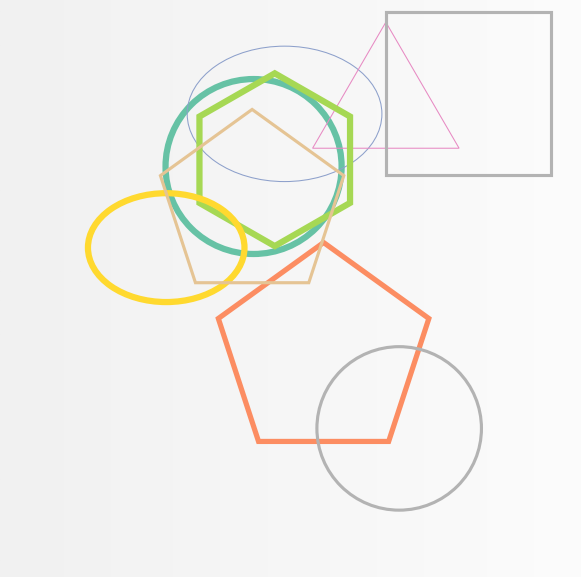[{"shape": "circle", "thickness": 3, "radius": 0.76, "center": [0.436, 0.711]}, {"shape": "pentagon", "thickness": 2.5, "radius": 0.95, "center": [0.557, 0.389]}, {"shape": "oval", "thickness": 0.5, "radius": 0.84, "center": [0.49, 0.802]}, {"shape": "triangle", "thickness": 0.5, "radius": 0.73, "center": [0.664, 0.815]}, {"shape": "hexagon", "thickness": 3, "radius": 0.75, "center": [0.473, 0.723]}, {"shape": "oval", "thickness": 3, "radius": 0.67, "center": [0.286, 0.57]}, {"shape": "pentagon", "thickness": 1.5, "radius": 0.83, "center": [0.434, 0.644]}, {"shape": "square", "thickness": 1.5, "radius": 0.71, "center": [0.806, 0.837]}, {"shape": "circle", "thickness": 1.5, "radius": 0.71, "center": [0.687, 0.257]}]